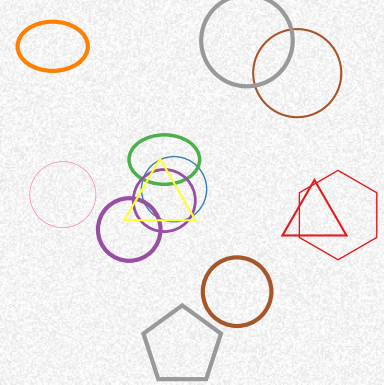[{"shape": "hexagon", "thickness": 1, "radius": 0.58, "center": [0.878, 0.441]}, {"shape": "triangle", "thickness": 1.5, "radius": 0.48, "center": [0.817, 0.436]}, {"shape": "circle", "thickness": 1, "radius": 0.42, "center": [0.452, 0.509]}, {"shape": "oval", "thickness": 2.5, "radius": 0.46, "center": [0.427, 0.585]}, {"shape": "circle", "thickness": 3, "radius": 0.41, "center": [0.336, 0.404]}, {"shape": "circle", "thickness": 2, "radius": 0.4, "center": [0.427, 0.479]}, {"shape": "oval", "thickness": 3, "radius": 0.46, "center": [0.137, 0.88]}, {"shape": "triangle", "thickness": 1.5, "radius": 0.53, "center": [0.416, 0.481]}, {"shape": "circle", "thickness": 3, "radius": 0.45, "center": [0.616, 0.242]}, {"shape": "circle", "thickness": 1.5, "radius": 0.57, "center": [0.772, 0.81]}, {"shape": "circle", "thickness": 0.5, "radius": 0.43, "center": [0.163, 0.494]}, {"shape": "circle", "thickness": 3, "radius": 0.59, "center": [0.641, 0.895]}, {"shape": "pentagon", "thickness": 3, "radius": 0.53, "center": [0.473, 0.101]}]